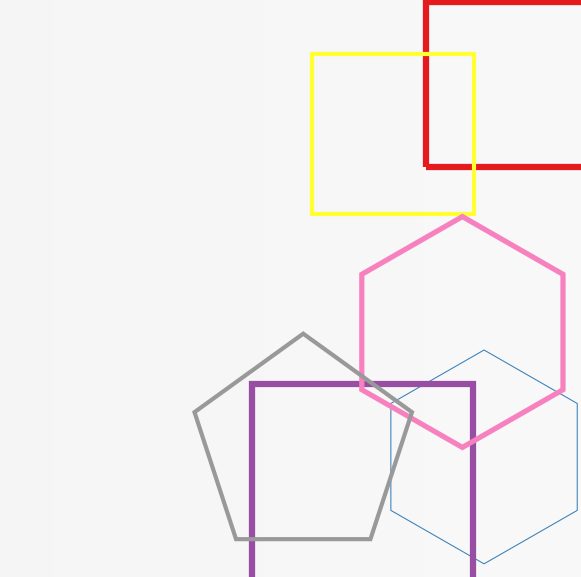[{"shape": "square", "thickness": 3, "radius": 0.72, "center": [0.876, 0.853]}, {"shape": "hexagon", "thickness": 0.5, "radius": 0.93, "center": [0.833, 0.208]}, {"shape": "square", "thickness": 3, "radius": 0.95, "center": [0.624, 0.145]}, {"shape": "square", "thickness": 2, "radius": 0.69, "center": [0.676, 0.767]}, {"shape": "hexagon", "thickness": 2.5, "radius": 1.0, "center": [0.796, 0.424]}, {"shape": "pentagon", "thickness": 2, "radius": 0.98, "center": [0.522, 0.225]}]